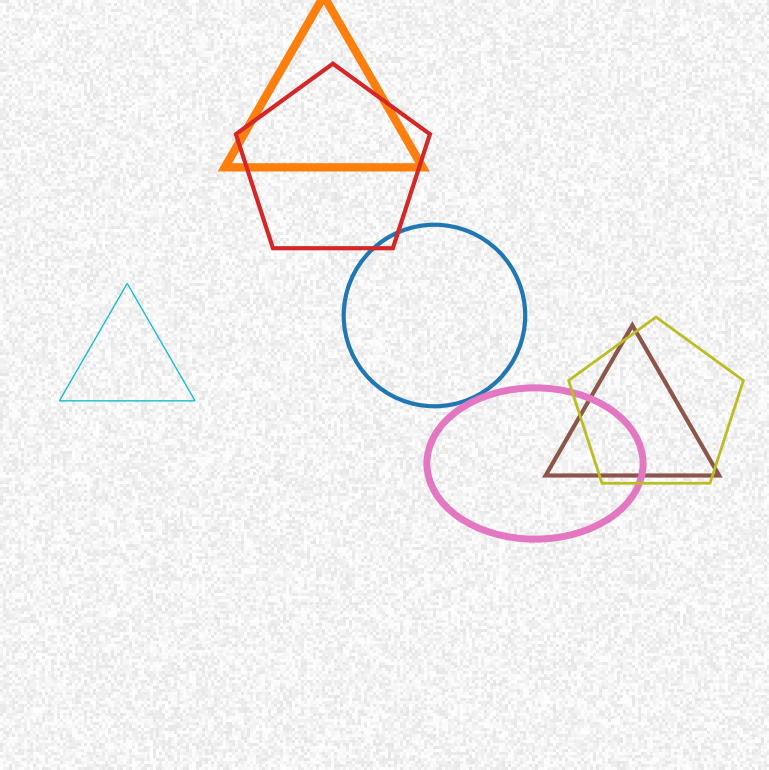[{"shape": "circle", "thickness": 1.5, "radius": 0.59, "center": [0.564, 0.59]}, {"shape": "triangle", "thickness": 3, "radius": 0.74, "center": [0.42, 0.857]}, {"shape": "pentagon", "thickness": 1.5, "radius": 0.66, "center": [0.432, 0.785]}, {"shape": "triangle", "thickness": 1.5, "radius": 0.65, "center": [0.821, 0.448]}, {"shape": "oval", "thickness": 2.5, "radius": 0.7, "center": [0.695, 0.398]}, {"shape": "pentagon", "thickness": 1, "radius": 0.6, "center": [0.852, 0.469]}, {"shape": "triangle", "thickness": 0.5, "radius": 0.51, "center": [0.165, 0.53]}]